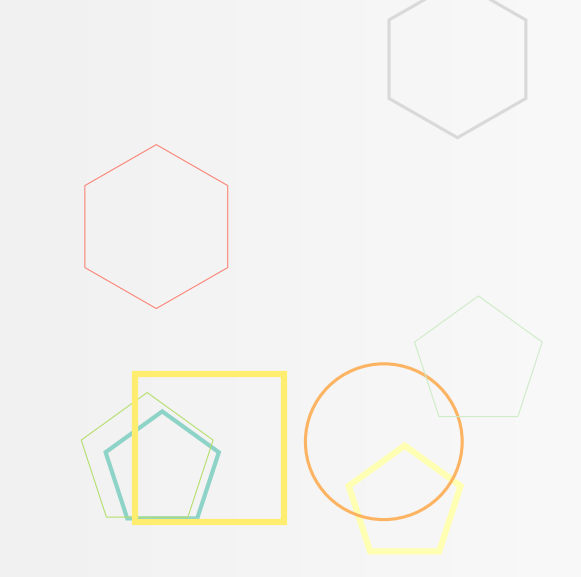[{"shape": "pentagon", "thickness": 2, "radius": 0.51, "center": [0.279, 0.184]}, {"shape": "pentagon", "thickness": 3, "radius": 0.51, "center": [0.696, 0.126]}, {"shape": "hexagon", "thickness": 0.5, "radius": 0.71, "center": [0.269, 0.607]}, {"shape": "circle", "thickness": 1.5, "radius": 0.67, "center": [0.66, 0.234]}, {"shape": "pentagon", "thickness": 0.5, "radius": 0.6, "center": [0.253, 0.2]}, {"shape": "hexagon", "thickness": 1.5, "radius": 0.68, "center": [0.787, 0.897]}, {"shape": "pentagon", "thickness": 0.5, "radius": 0.58, "center": [0.823, 0.371]}, {"shape": "square", "thickness": 3, "radius": 0.64, "center": [0.36, 0.223]}]